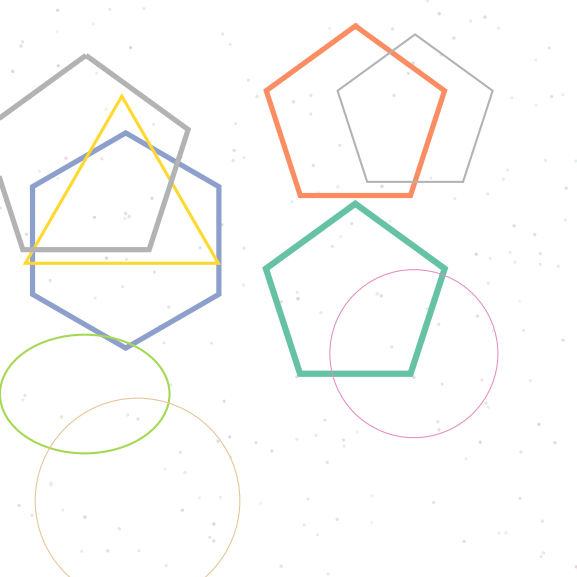[{"shape": "pentagon", "thickness": 3, "radius": 0.81, "center": [0.615, 0.484]}, {"shape": "pentagon", "thickness": 2.5, "radius": 0.81, "center": [0.615, 0.792]}, {"shape": "hexagon", "thickness": 2.5, "radius": 0.93, "center": [0.218, 0.583]}, {"shape": "circle", "thickness": 0.5, "radius": 0.73, "center": [0.717, 0.387]}, {"shape": "oval", "thickness": 1, "radius": 0.73, "center": [0.147, 0.317]}, {"shape": "triangle", "thickness": 1.5, "radius": 0.96, "center": [0.211, 0.64]}, {"shape": "circle", "thickness": 0.5, "radius": 0.89, "center": [0.238, 0.132]}, {"shape": "pentagon", "thickness": 1, "radius": 0.71, "center": [0.719, 0.798]}, {"shape": "pentagon", "thickness": 2.5, "radius": 0.93, "center": [0.149, 0.717]}]